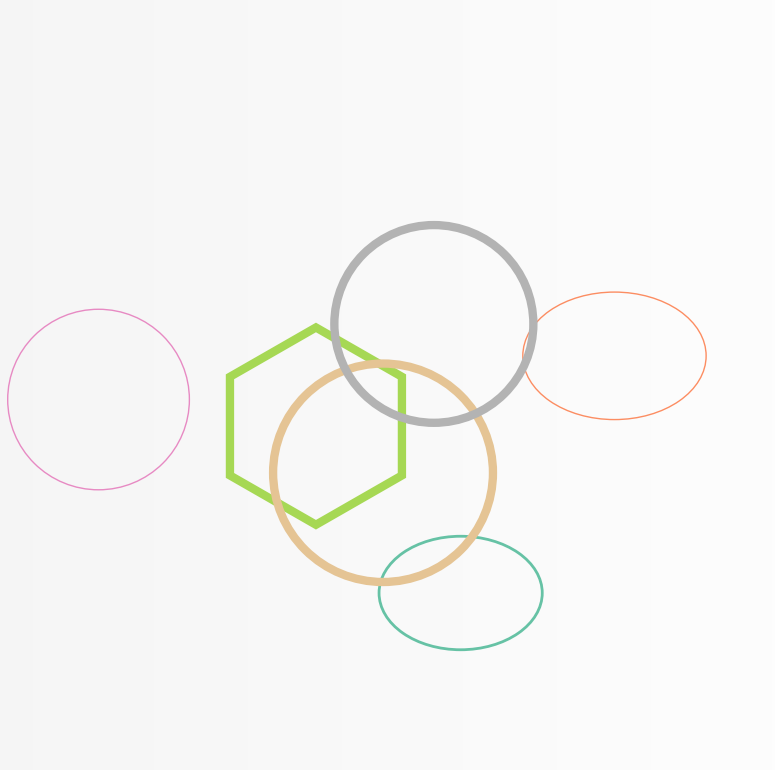[{"shape": "oval", "thickness": 1, "radius": 0.53, "center": [0.594, 0.23]}, {"shape": "oval", "thickness": 0.5, "radius": 0.59, "center": [0.793, 0.538]}, {"shape": "circle", "thickness": 0.5, "radius": 0.59, "center": [0.127, 0.481]}, {"shape": "hexagon", "thickness": 3, "radius": 0.64, "center": [0.408, 0.447]}, {"shape": "circle", "thickness": 3, "radius": 0.71, "center": [0.494, 0.386]}, {"shape": "circle", "thickness": 3, "radius": 0.64, "center": [0.56, 0.579]}]